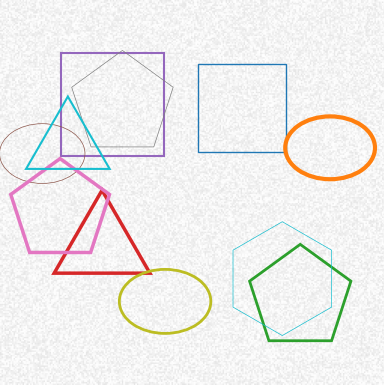[{"shape": "square", "thickness": 1, "radius": 0.57, "center": [0.628, 0.72]}, {"shape": "oval", "thickness": 3, "radius": 0.58, "center": [0.857, 0.616]}, {"shape": "pentagon", "thickness": 2, "radius": 0.69, "center": [0.78, 0.227]}, {"shape": "triangle", "thickness": 2.5, "radius": 0.72, "center": [0.265, 0.362]}, {"shape": "square", "thickness": 1.5, "radius": 0.67, "center": [0.293, 0.729]}, {"shape": "oval", "thickness": 0.5, "radius": 0.55, "center": [0.11, 0.601]}, {"shape": "pentagon", "thickness": 2.5, "radius": 0.67, "center": [0.156, 0.453]}, {"shape": "pentagon", "thickness": 0.5, "radius": 0.69, "center": [0.318, 0.73]}, {"shape": "oval", "thickness": 2, "radius": 0.59, "center": [0.429, 0.217]}, {"shape": "triangle", "thickness": 1.5, "radius": 0.63, "center": [0.176, 0.624]}, {"shape": "hexagon", "thickness": 0.5, "radius": 0.74, "center": [0.733, 0.276]}]